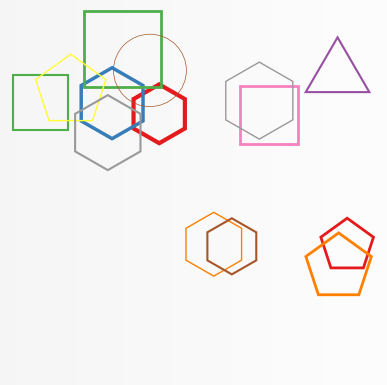[{"shape": "hexagon", "thickness": 3, "radius": 0.38, "center": [0.411, 0.704]}, {"shape": "pentagon", "thickness": 2, "radius": 0.36, "center": [0.896, 0.362]}, {"shape": "hexagon", "thickness": 2.5, "radius": 0.46, "center": [0.289, 0.732]}, {"shape": "square", "thickness": 2, "radius": 0.49, "center": [0.316, 0.873]}, {"shape": "square", "thickness": 1.5, "radius": 0.36, "center": [0.105, 0.733]}, {"shape": "triangle", "thickness": 1.5, "radius": 0.47, "center": [0.871, 0.808]}, {"shape": "hexagon", "thickness": 1, "radius": 0.41, "center": [0.552, 0.366]}, {"shape": "pentagon", "thickness": 2, "radius": 0.44, "center": [0.874, 0.306]}, {"shape": "pentagon", "thickness": 1, "radius": 0.48, "center": [0.183, 0.764]}, {"shape": "circle", "thickness": 0.5, "radius": 0.47, "center": [0.387, 0.817]}, {"shape": "hexagon", "thickness": 1.5, "radius": 0.36, "center": [0.598, 0.36]}, {"shape": "square", "thickness": 2, "radius": 0.38, "center": [0.694, 0.701]}, {"shape": "hexagon", "thickness": 1.5, "radius": 0.49, "center": [0.278, 0.656]}, {"shape": "hexagon", "thickness": 1, "radius": 0.5, "center": [0.669, 0.739]}]